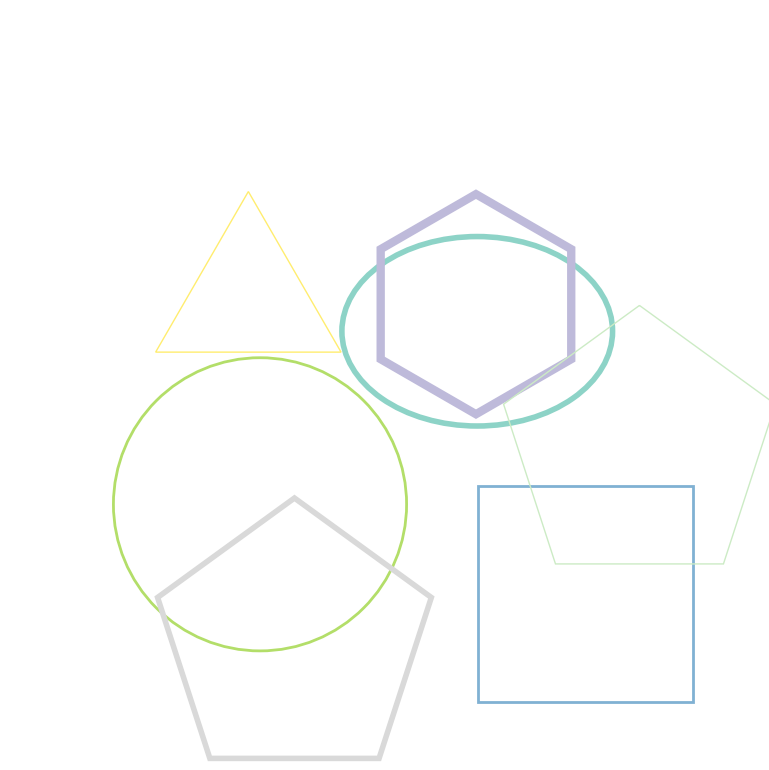[{"shape": "oval", "thickness": 2, "radius": 0.88, "center": [0.62, 0.57]}, {"shape": "hexagon", "thickness": 3, "radius": 0.71, "center": [0.618, 0.605]}, {"shape": "square", "thickness": 1, "radius": 0.7, "center": [0.76, 0.229]}, {"shape": "circle", "thickness": 1, "radius": 0.95, "center": [0.338, 0.345]}, {"shape": "pentagon", "thickness": 2, "radius": 0.93, "center": [0.382, 0.166]}, {"shape": "pentagon", "thickness": 0.5, "radius": 0.93, "center": [0.83, 0.418]}, {"shape": "triangle", "thickness": 0.5, "radius": 0.7, "center": [0.323, 0.612]}]